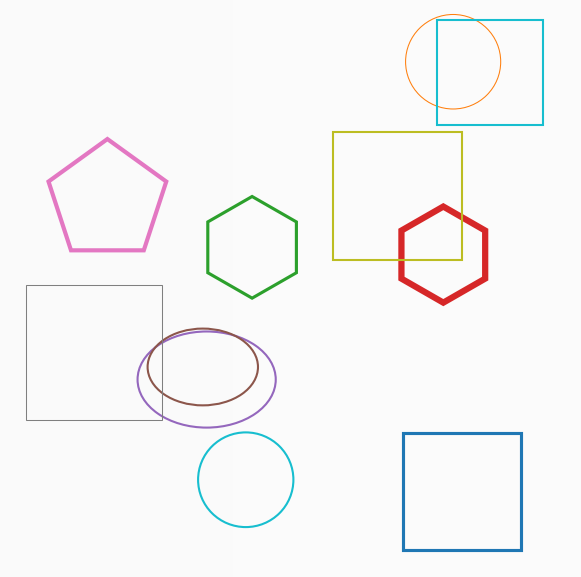[{"shape": "square", "thickness": 1.5, "radius": 0.5, "center": [0.795, 0.148]}, {"shape": "circle", "thickness": 0.5, "radius": 0.41, "center": [0.78, 0.892]}, {"shape": "hexagon", "thickness": 1.5, "radius": 0.44, "center": [0.434, 0.571]}, {"shape": "hexagon", "thickness": 3, "radius": 0.42, "center": [0.763, 0.558]}, {"shape": "oval", "thickness": 1, "radius": 0.59, "center": [0.356, 0.342]}, {"shape": "oval", "thickness": 1, "radius": 0.47, "center": [0.349, 0.364]}, {"shape": "pentagon", "thickness": 2, "radius": 0.53, "center": [0.185, 0.652]}, {"shape": "square", "thickness": 0.5, "radius": 0.59, "center": [0.161, 0.389]}, {"shape": "square", "thickness": 1, "radius": 0.55, "center": [0.683, 0.659]}, {"shape": "square", "thickness": 1, "radius": 0.45, "center": [0.843, 0.874]}, {"shape": "circle", "thickness": 1, "radius": 0.41, "center": [0.423, 0.168]}]